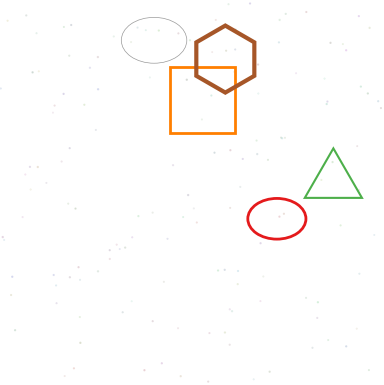[{"shape": "oval", "thickness": 2, "radius": 0.38, "center": [0.719, 0.432]}, {"shape": "triangle", "thickness": 1.5, "radius": 0.43, "center": [0.866, 0.529]}, {"shape": "square", "thickness": 2, "radius": 0.42, "center": [0.525, 0.74]}, {"shape": "hexagon", "thickness": 3, "radius": 0.43, "center": [0.585, 0.847]}, {"shape": "oval", "thickness": 0.5, "radius": 0.43, "center": [0.4, 0.895]}]